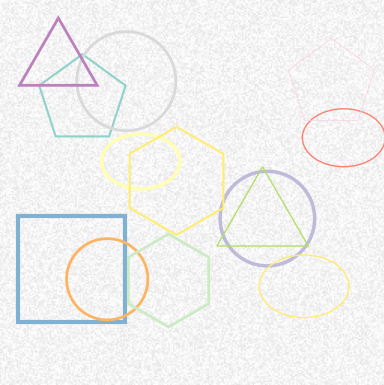[{"shape": "pentagon", "thickness": 1.5, "radius": 0.59, "center": [0.214, 0.741]}, {"shape": "oval", "thickness": 2.5, "radius": 0.51, "center": [0.366, 0.581]}, {"shape": "circle", "thickness": 2.5, "radius": 0.61, "center": [0.694, 0.432]}, {"shape": "oval", "thickness": 1, "radius": 0.54, "center": [0.893, 0.642]}, {"shape": "square", "thickness": 3, "radius": 0.69, "center": [0.185, 0.301]}, {"shape": "circle", "thickness": 2, "radius": 0.53, "center": [0.279, 0.275]}, {"shape": "triangle", "thickness": 1, "radius": 0.69, "center": [0.682, 0.43]}, {"shape": "pentagon", "thickness": 0.5, "radius": 0.59, "center": [0.861, 0.782]}, {"shape": "circle", "thickness": 2, "radius": 0.64, "center": [0.328, 0.789]}, {"shape": "triangle", "thickness": 2, "radius": 0.58, "center": [0.152, 0.837]}, {"shape": "hexagon", "thickness": 2, "radius": 0.6, "center": [0.438, 0.271]}, {"shape": "oval", "thickness": 1, "radius": 0.58, "center": [0.79, 0.256]}, {"shape": "hexagon", "thickness": 1.5, "radius": 0.7, "center": [0.458, 0.53]}]